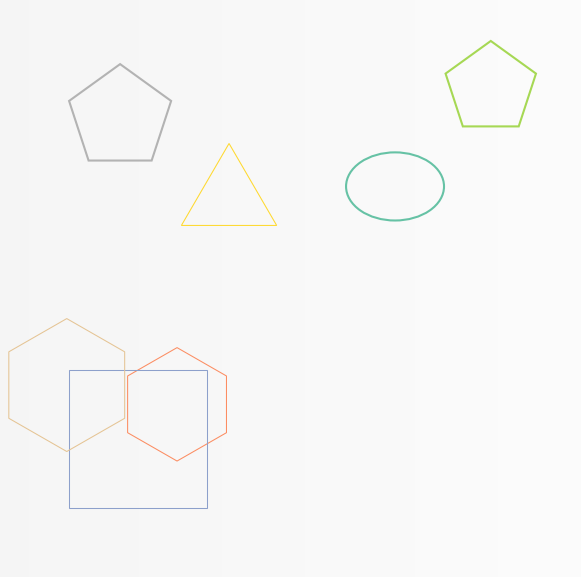[{"shape": "oval", "thickness": 1, "radius": 0.42, "center": [0.68, 0.676]}, {"shape": "hexagon", "thickness": 0.5, "radius": 0.49, "center": [0.305, 0.299]}, {"shape": "square", "thickness": 0.5, "radius": 0.6, "center": [0.238, 0.239]}, {"shape": "pentagon", "thickness": 1, "radius": 0.41, "center": [0.844, 0.846]}, {"shape": "triangle", "thickness": 0.5, "radius": 0.47, "center": [0.394, 0.656]}, {"shape": "hexagon", "thickness": 0.5, "radius": 0.58, "center": [0.115, 0.332]}, {"shape": "pentagon", "thickness": 1, "radius": 0.46, "center": [0.207, 0.796]}]